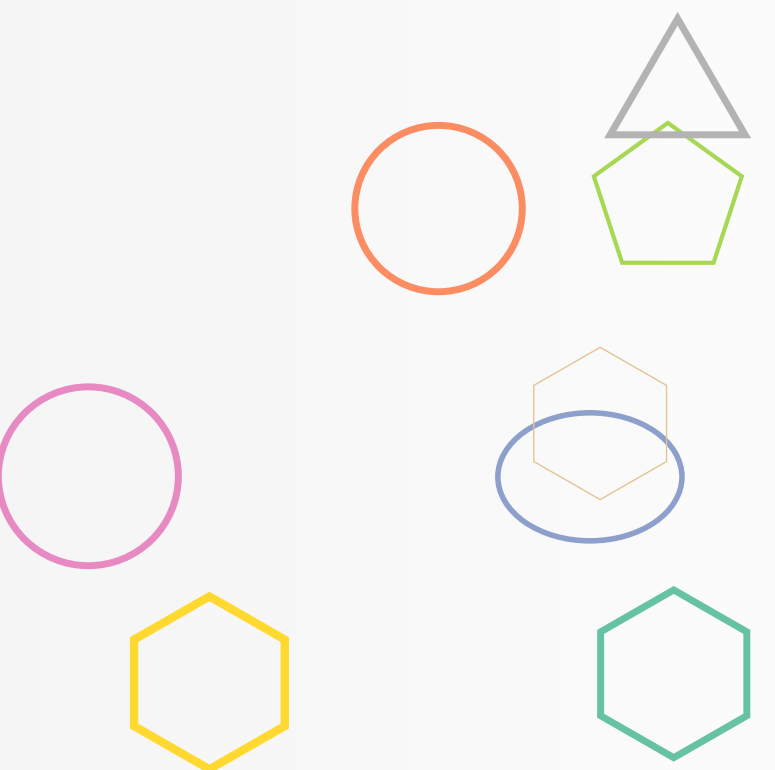[{"shape": "hexagon", "thickness": 2.5, "radius": 0.54, "center": [0.869, 0.125]}, {"shape": "circle", "thickness": 2.5, "radius": 0.54, "center": [0.566, 0.729]}, {"shape": "oval", "thickness": 2, "radius": 0.59, "center": [0.761, 0.381]}, {"shape": "circle", "thickness": 2.5, "radius": 0.58, "center": [0.114, 0.381]}, {"shape": "pentagon", "thickness": 1.5, "radius": 0.5, "center": [0.862, 0.74]}, {"shape": "hexagon", "thickness": 3, "radius": 0.56, "center": [0.27, 0.113]}, {"shape": "hexagon", "thickness": 0.5, "radius": 0.49, "center": [0.774, 0.45]}, {"shape": "triangle", "thickness": 2.5, "radius": 0.5, "center": [0.874, 0.875]}]